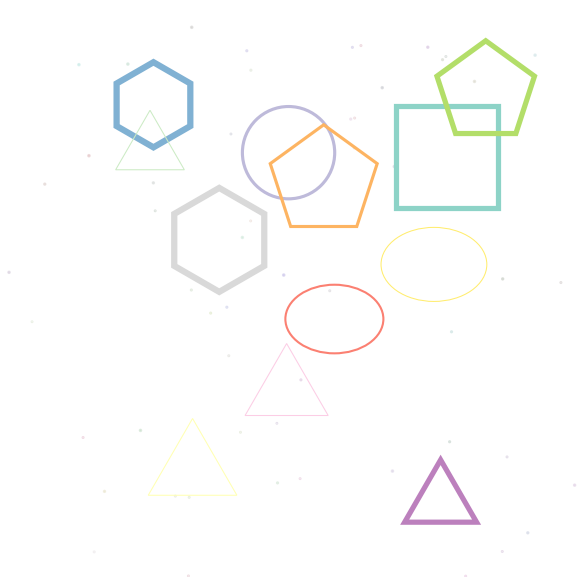[{"shape": "square", "thickness": 2.5, "radius": 0.44, "center": [0.774, 0.727]}, {"shape": "triangle", "thickness": 0.5, "radius": 0.44, "center": [0.333, 0.186]}, {"shape": "circle", "thickness": 1.5, "radius": 0.4, "center": [0.5, 0.735]}, {"shape": "oval", "thickness": 1, "radius": 0.42, "center": [0.579, 0.447]}, {"shape": "hexagon", "thickness": 3, "radius": 0.37, "center": [0.266, 0.818]}, {"shape": "pentagon", "thickness": 1.5, "radius": 0.49, "center": [0.561, 0.686]}, {"shape": "pentagon", "thickness": 2.5, "radius": 0.44, "center": [0.841, 0.84]}, {"shape": "triangle", "thickness": 0.5, "radius": 0.42, "center": [0.496, 0.321]}, {"shape": "hexagon", "thickness": 3, "radius": 0.45, "center": [0.38, 0.584]}, {"shape": "triangle", "thickness": 2.5, "radius": 0.36, "center": [0.763, 0.131]}, {"shape": "triangle", "thickness": 0.5, "radius": 0.34, "center": [0.26, 0.74]}, {"shape": "oval", "thickness": 0.5, "radius": 0.46, "center": [0.751, 0.541]}]